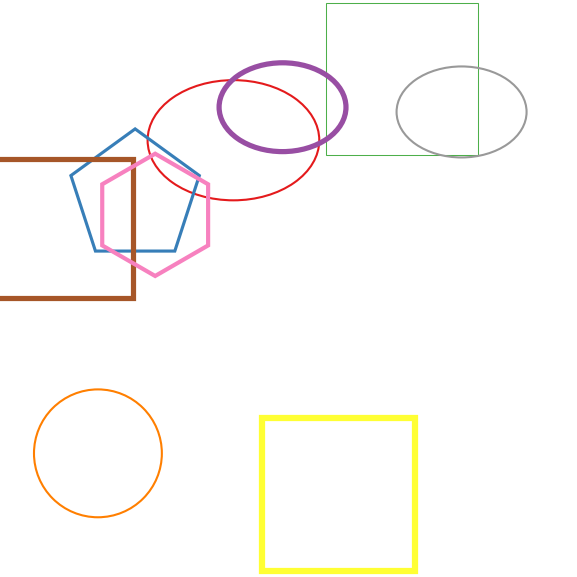[{"shape": "oval", "thickness": 1, "radius": 0.74, "center": [0.404, 0.756]}, {"shape": "pentagon", "thickness": 1.5, "radius": 0.58, "center": [0.234, 0.659]}, {"shape": "square", "thickness": 0.5, "radius": 0.66, "center": [0.696, 0.863]}, {"shape": "oval", "thickness": 2.5, "radius": 0.55, "center": [0.489, 0.814]}, {"shape": "circle", "thickness": 1, "radius": 0.55, "center": [0.17, 0.214]}, {"shape": "square", "thickness": 3, "radius": 0.66, "center": [0.586, 0.142]}, {"shape": "square", "thickness": 2.5, "radius": 0.6, "center": [0.111, 0.603]}, {"shape": "hexagon", "thickness": 2, "radius": 0.53, "center": [0.269, 0.627]}, {"shape": "oval", "thickness": 1, "radius": 0.56, "center": [0.799, 0.805]}]